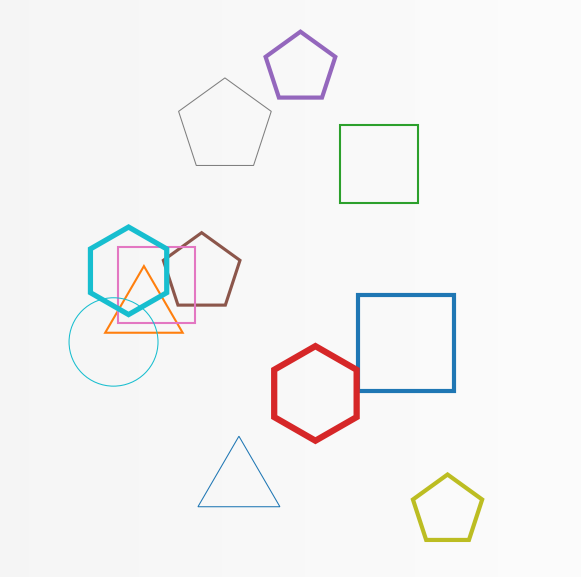[{"shape": "triangle", "thickness": 0.5, "radius": 0.41, "center": [0.411, 0.162]}, {"shape": "square", "thickness": 2, "radius": 0.41, "center": [0.699, 0.405]}, {"shape": "triangle", "thickness": 1, "radius": 0.38, "center": [0.248, 0.461]}, {"shape": "square", "thickness": 1, "radius": 0.33, "center": [0.652, 0.715]}, {"shape": "hexagon", "thickness": 3, "radius": 0.41, "center": [0.543, 0.318]}, {"shape": "pentagon", "thickness": 2, "radius": 0.32, "center": [0.517, 0.881]}, {"shape": "pentagon", "thickness": 1.5, "radius": 0.35, "center": [0.347, 0.527]}, {"shape": "square", "thickness": 1, "radius": 0.33, "center": [0.269, 0.506]}, {"shape": "pentagon", "thickness": 0.5, "radius": 0.42, "center": [0.387, 0.78]}, {"shape": "pentagon", "thickness": 2, "radius": 0.31, "center": [0.77, 0.115]}, {"shape": "hexagon", "thickness": 2.5, "radius": 0.38, "center": [0.221, 0.53]}, {"shape": "circle", "thickness": 0.5, "radius": 0.38, "center": [0.195, 0.407]}]